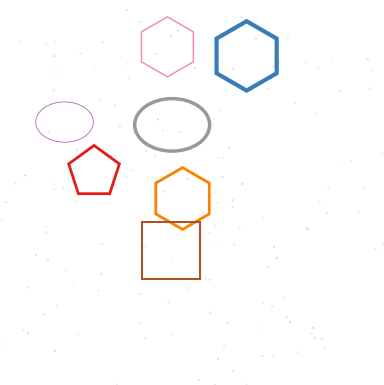[{"shape": "pentagon", "thickness": 2, "radius": 0.35, "center": [0.244, 0.553]}, {"shape": "hexagon", "thickness": 3, "radius": 0.45, "center": [0.641, 0.855]}, {"shape": "oval", "thickness": 0.5, "radius": 0.37, "center": [0.168, 0.683]}, {"shape": "hexagon", "thickness": 2, "radius": 0.4, "center": [0.474, 0.484]}, {"shape": "square", "thickness": 1.5, "radius": 0.37, "center": [0.444, 0.349]}, {"shape": "hexagon", "thickness": 1, "radius": 0.39, "center": [0.435, 0.878]}, {"shape": "oval", "thickness": 2.5, "radius": 0.49, "center": [0.447, 0.676]}]